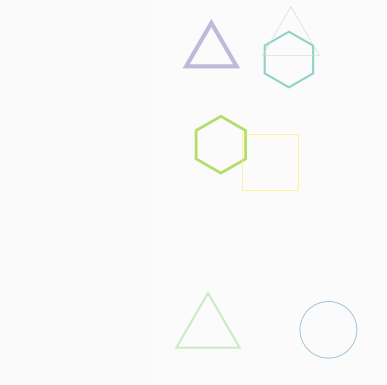[{"shape": "hexagon", "thickness": 1.5, "radius": 0.36, "center": [0.746, 0.845]}, {"shape": "triangle", "thickness": 3, "radius": 0.38, "center": [0.545, 0.865]}, {"shape": "circle", "thickness": 0.5, "radius": 0.37, "center": [0.848, 0.143]}, {"shape": "hexagon", "thickness": 2, "radius": 0.37, "center": [0.57, 0.624]}, {"shape": "triangle", "thickness": 0.5, "radius": 0.42, "center": [0.751, 0.898]}, {"shape": "triangle", "thickness": 1.5, "radius": 0.47, "center": [0.537, 0.144]}, {"shape": "square", "thickness": 0.5, "radius": 0.36, "center": [0.697, 0.578]}]